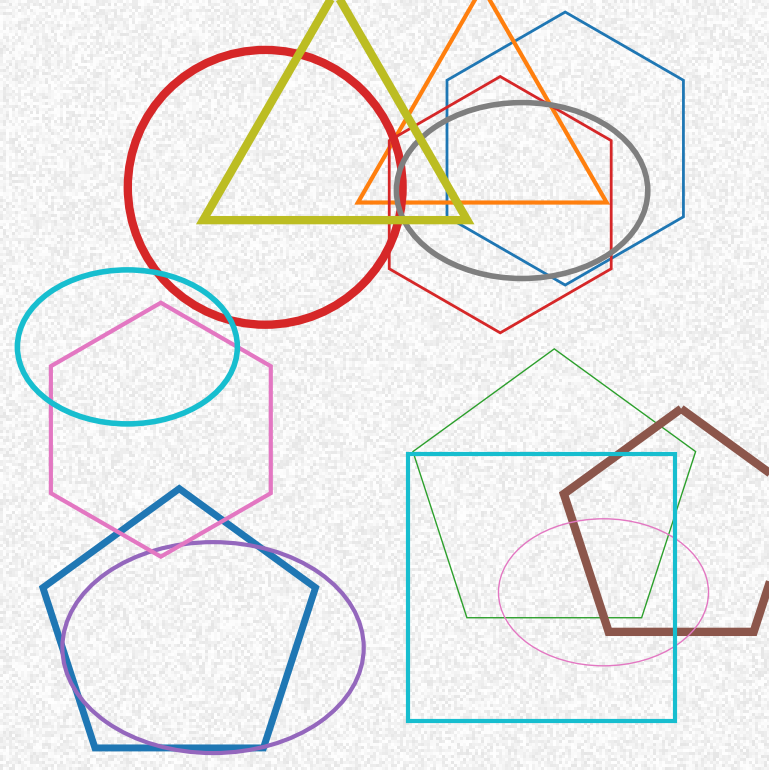[{"shape": "hexagon", "thickness": 1, "radius": 0.89, "center": [0.734, 0.807]}, {"shape": "pentagon", "thickness": 2.5, "radius": 0.93, "center": [0.233, 0.179]}, {"shape": "triangle", "thickness": 1.5, "radius": 0.93, "center": [0.626, 0.83]}, {"shape": "pentagon", "thickness": 0.5, "radius": 0.96, "center": [0.72, 0.354]}, {"shape": "circle", "thickness": 3, "radius": 0.89, "center": [0.344, 0.757]}, {"shape": "hexagon", "thickness": 1, "radius": 0.83, "center": [0.65, 0.734]}, {"shape": "oval", "thickness": 1.5, "radius": 0.98, "center": [0.277, 0.159]}, {"shape": "pentagon", "thickness": 3, "radius": 0.8, "center": [0.885, 0.309]}, {"shape": "oval", "thickness": 0.5, "radius": 0.68, "center": [0.784, 0.231]}, {"shape": "hexagon", "thickness": 1.5, "radius": 0.82, "center": [0.209, 0.442]}, {"shape": "oval", "thickness": 2, "radius": 0.82, "center": [0.678, 0.753]}, {"shape": "triangle", "thickness": 3, "radius": 0.99, "center": [0.435, 0.813]}, {"shape": "oval", "thickness": 2, "radius": 0.71, "center": [0.165, 0.55]}, {"shape": "square", "thickness": 1.5, "radius": 0.87, "center": [0.704, 0.237]}]